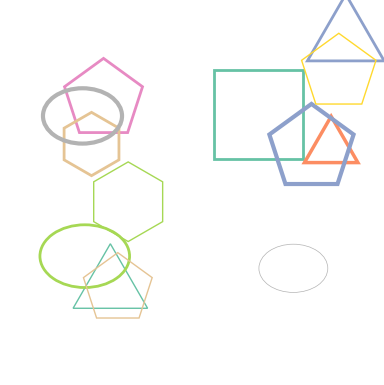[{"shape": "triangle", "thickness": 1, "radius": 0.56, "center": [0.287, 0.255]}, {"shape": "square", "thickness": 2, "radius": 0.58, "center": [0.67, 0.702]}, {"shape": "triangle", "thickness": 2.5, "radius": 0.4, "center": [0.86, 0.618]}, {"shape": "pentagon", "thickness": 3, "radius": 0.57, "center": [0.809, 0.615]}, {"shape": "triangle", "thickness": 2, "radius": 0.58, "center": [0.898, 0.899]}, {"shape": "pentagon", "thickness": 2, "radius": 0.53, "center": [0.269, 0.742]}, {"shape": "hexagon", "thickness": 1, "radius": 0.52, "center": [0.333, 0.476]}, {"shape": "oval", "thickness": 2, "radius": 0.58, "center": [0.22, 0.335]}, {"shape": "pentagon", "thickness": 1, "radius": 0.51, "center": [0.88, 0.812]}, {"shape": "pentagon", "thickness": 1, "radius": 0.47, "center": [0.306, 0.25]}, {"shape": "hexagon", "thickness": 2, "radius": 0.41, "center": [0.238, 0.626]}, {"shape": "oval", "thickness": 3, "radius": 0.51, "center": [0.214, 0.699]}, {"shape": "oval", "thickness": 0.5, "radius": 0.45, "center": [0.762, 0.303]}]